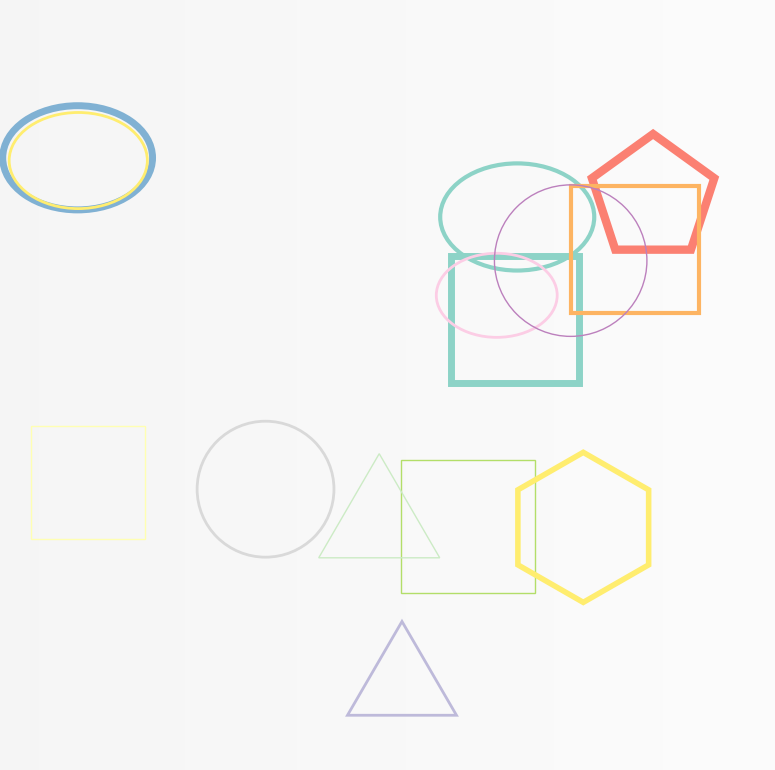[{"shape": "square", "thickness": 2.5, "radius": 0.41, "center": [0.665, 0.585]}, {"shape": "oval", "thickness": 1.5, "radius": 0.5, "center": [0.667, 0.718]}, {"shape": "square", "thickness": 0.5, "radius": 0.37, "center": [0.113, 0.373]}, {"shape": "triangle", "thickness": 1, "radius": 0.41, "center": [0.519, 0.112]}, {"shape": "pentagon", "thickness": 3, "radius": 0.42, "center": [0.843, 0.743]}, {"shape": "oval", "thickness": 2.5, "radius": 0.48, "center": [0.1, 0.795]}, {"shape": "square", "thickness": 1.5, "radius": 0.41, "center": [0.819, 0.676]}, {"shape": "square", "thickness": 0.5, "radius": 0.43, "center": [0.604, 0.316]}, {"shape": "oval", "thickness": 1, "radius": 0.39, "center": [0.641, 0.616]}, {"shape": "circle", "thickness": 1, "radius": 0.44, "center": [0.343, 0.365]}, {"shape": "circle", "thickness": 0.5, "radius": 0.49, "center": [0.736, 0.662]}, {"shape": "triangle", "thickness": 0.5, "radius": 0.45, "center": [0.489, 0.321]}, {"shape": "hexagon", "thickness": 2, "radius": 0.49, "center": [0.753, 0.315]}, {"shape": "oval", "thickness": 1, "radius": 0.45, "center": [0.101, 0.791]}]